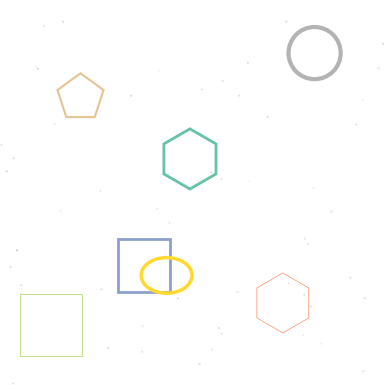[{"shape": "hexagon", "thickness": 2, "radius": 0.39, "center": [0.493, 0.587]}, {"shape": "hexagon", "thickness": 0.5, "radius": 0.39, "center": [0.735, 0.213]}, {"shape": "square", "thickness": 2, "radius": 0.34, "center": [0.374, 0.31]}, {"shape": "square", "thickness": 0.5, "radius": 0.4, "center": [0.133, 0.156]}, {"shape": "oval", "thickness": 2.5, "radius": 0.33, "center": [0.433, 0.285]}, {"shape": "pentagon", "thickness": 1.5, "radius": 0.31, "center": [0.209, 0.747]}, {"shape": "circle", "thickness": 3, "radius": 0.34, "center": [0.817, 0.862]}]